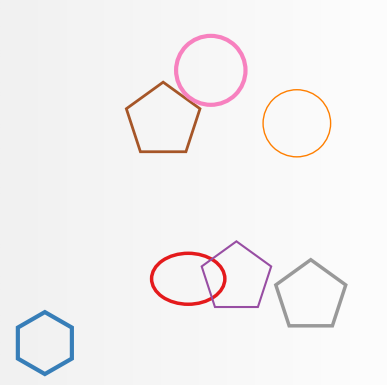[{"shape": "oval", "thickness": 2.5, "radius": 0.47, "center": [0.486, 0.276]}, {"shape": "hexagon", "thickness": 3, "radius": 0.4, "center": [0.116, 0.109]}, {"shape": "pentagon", "thickness": 1.5, "radius": 0.47, "center": [0.61, 0.279]}, {"shape": "circle", "thickness": 1, "radius": 0.44, "center": [0.766, 0.68]}, {"shape": "pentagon", "thickness": 2, "radius": 0.5, "center": [0.421, 0.687]}, {"shape": "circle", "thickness": 3, "radius": 0.45, "center": [0.544, 0.817]}, {"shape": "pentagon", "thickness": 2.5, "radius": 0.47, "center": [0.802, 0.231]}]